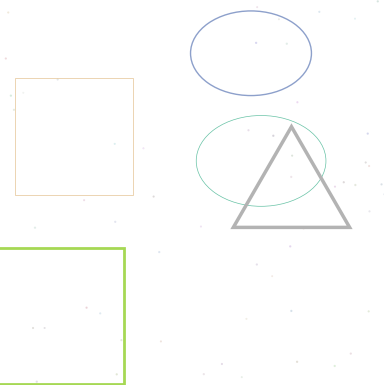[{"shape": "oval", "thickness": 0.5, "radius": 0.84, "center": [0.678, 0.582]}, {"shape": "oval", "thickness": 1, "radius": 0.79, "center": [0.652, 0.862]}, {"shape": "square", "thickness": 2, "radius": 0.88, "center": [0.146, 0.179]}, {"shape": "square", "thickness": 0.5, "radius": 0.76, "center": [0.192, 0.646]}, {"shape": "triangle", "thickness": 2.5, "radius": 0.87, "center": [0.757, 0.497]}]